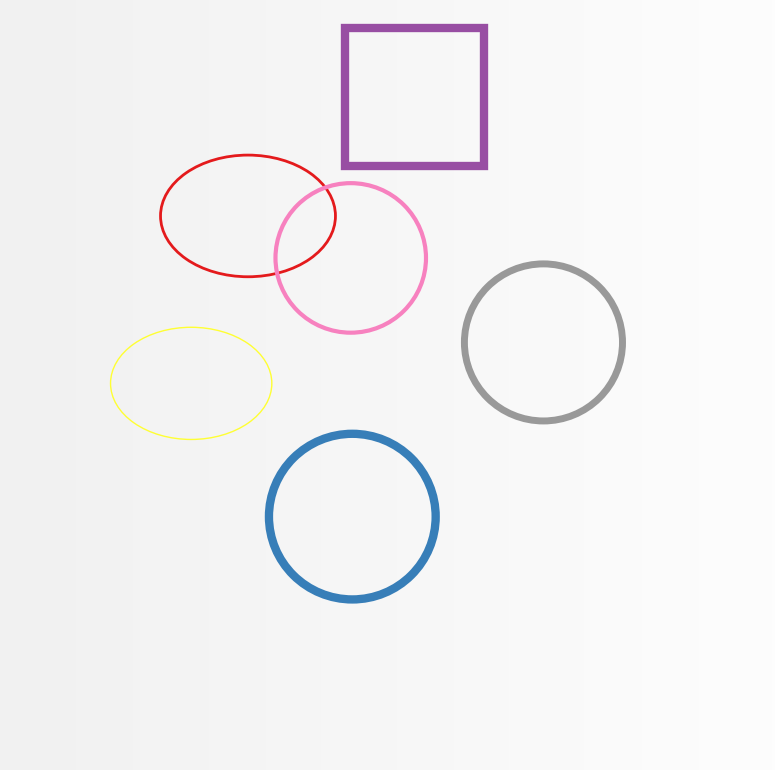[{"shape": "oval", "thickness": 1, "radius": 0.56, "center": [0.32, 0.72]}, {"shape": "circle", "thickness": 3, "radius": 0.54, "center": [0.455, 0.329]}, {"shape": "square", "thickness": 3, "radius": 0.45, "center": [0.535, 0.874]}, {"shape": "oval", "thickness": 0.5, "radius": 0.52, "center": [0.247, 0.502]}, {"shape": "circle", "thickness": 1.5, "radius": 0.49, "center": [0.453, 0.665]}, {"shape": "circle", "thickness": 2.5, "radius": 0.51, "center": [0.701, 0.555]}]